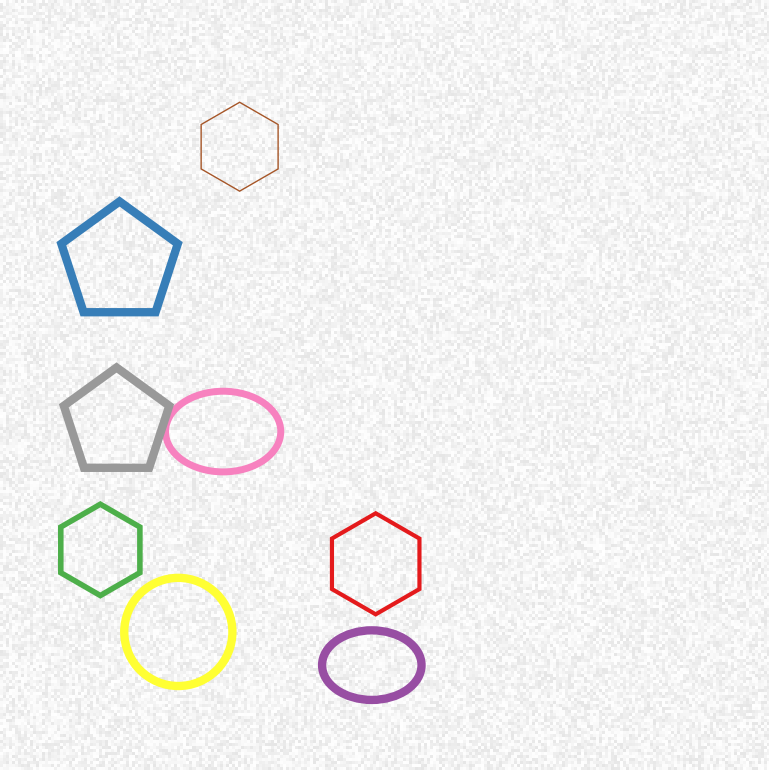[{"shape": "hexagon", "thickness": 1.5, "radius": 0.33, "center": [0.488, 0.268]}, {"shape": "pentagon", "thickness": 3, "radius": 0.4, "center": [0.155, 0.659]}, {"shape": "hexagon", "thickness": 2, "radius": 0.3, "center": [0.13, 0.286]}, {"shape": "oval", "thickness": 3, "radius": 0.32, "center": [0.483, 0.136]}, {"shape": "circle", "thickness": 3, "radius": 0.35, "center": [0.232, 0.179]}, {"shape": "hexagon", "thickness": 0.5, "radius": 0.29, "center": [0.311, 0.809]}, {"shape": "oval", "thickness": 2.5, "radius": 0.37, "center": [0.29, 0.44]}, {"shape": "pentagon", "thickness": 3, "radius": 0.36, "center": [0.151, 0.451]}]